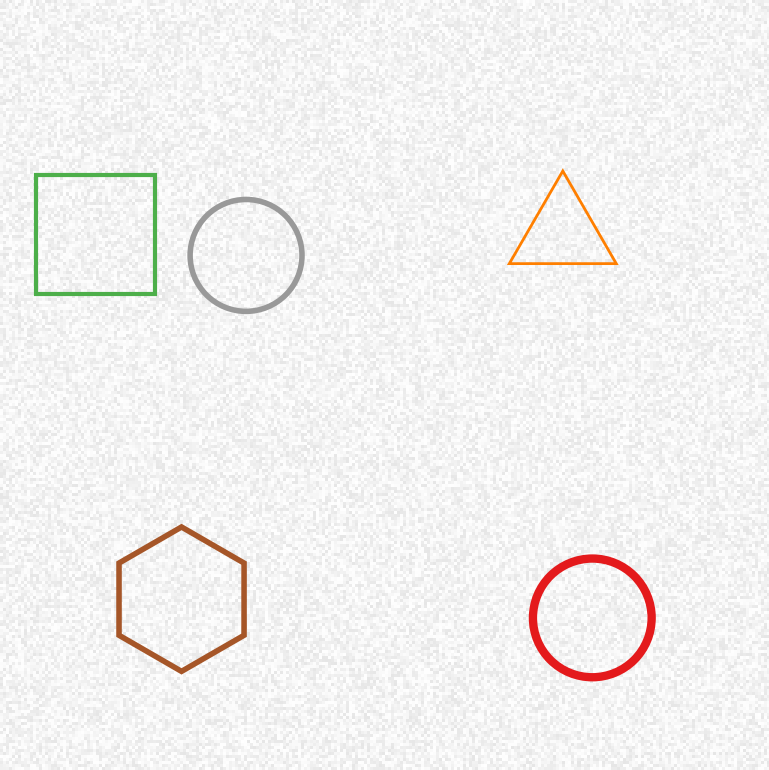[{"shape": "circle", "thickness": 3, "radius": 0.39, "center": [0.769, 0.198]}, {"shape": "square", "thickness": 1.5, "radius": 0.39, "center": [0.124, 0.696]}, {"shape": "triangle", "thickness": 1, "radius": 0.4, "center": [0.731, 0.698]}, {"shape": "hexagon", "thickness": 2, "radius": 0.47, "center": [0.236, 0.222]}, {"shape": "circle", "thickness": 2, "radius": 0.36, "center": [0.32, 0.668]}]